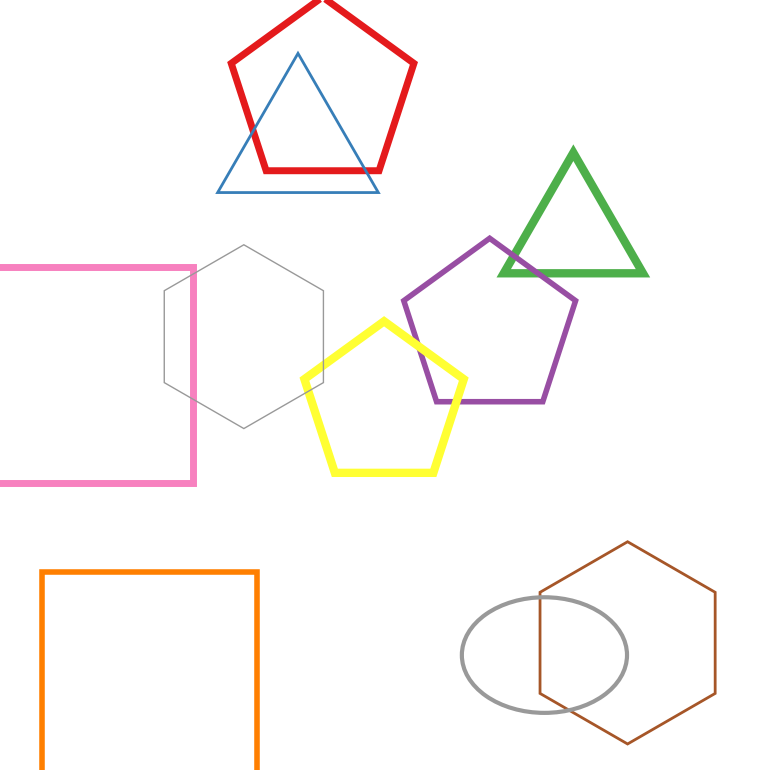[{"shape": "pentagon", "thickness": 2.5, "radius": 0.62, "center": [0.419, 0.879]}, {"shape": "triangle", "thickness": 1, "radius": 0.6, "center": [0.387, 0.81]}, {"shape": "triangle", "thickness": 3, "radius": 0.52, "center": [0.745, 0.697]}, {"shape": "pentagon", "thickness": 2, "radius": 0.59, "center": [0.636, 0.573]}, {"shape": "square", "thickness": 2, "radius": 0.7, "center": [0.194, 0.118]}, {"shape": "pentagon", "thickness": 3, "radius": 0.54, "center": [0.499, 0.474]}, {"shape": "hexagon", "thickness": 1, "radius": 0.66, "center": [0.815, 0.165]}, {"shape": "square", "thickness": 2.5, "radius": 0.7, "center": [0.111, 0.513]}, {"shape": "hexagon", "thickness": 0.5, "radius": 0.6, "center": [0.317, 0.563]}, {"shape": "oval", "thickness": 1.5, "radius": 0.54, "center": [0.707, 0.149]}]